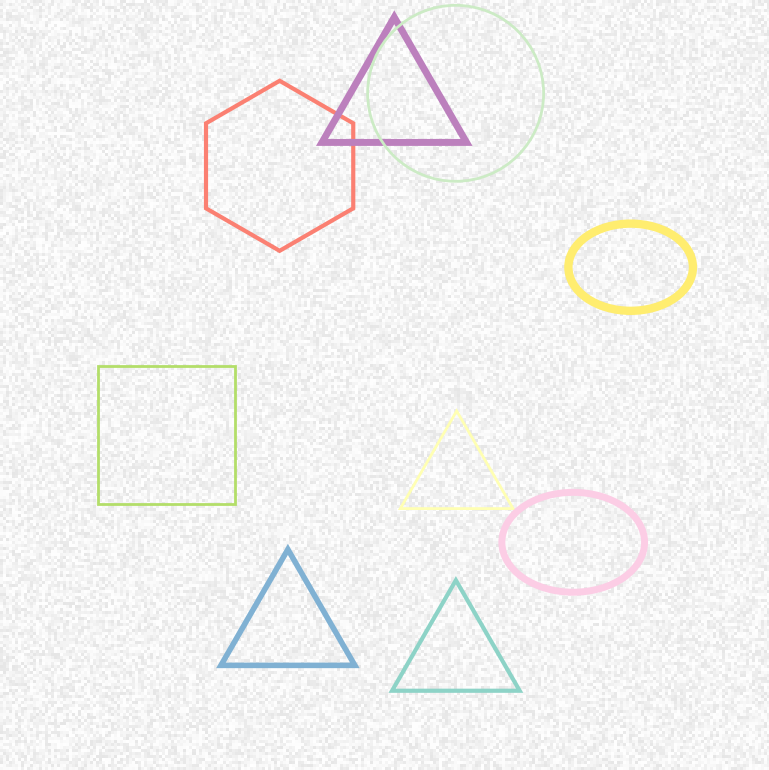[{"shape": "triangle", "thickness": 1.5, "radius": 0.48, "center": [0.592, 0.151]}, {"shape": "triangle", "thickness": 1, "radius": 0.42, "center": [0.593, 0.382]}, {"shape": "hexagon", "thickness": 1.5, "radius": 0.55, "center": [0.363, 0.785]}, {"shape": "triangle", "thickness": 2, "radius": 0.5, "center": [0.374, 0.186]}, {"shape": "square", "thickness": 1, "radius": 0.45, "center": [0.216, 0.435]}, {"shape": "oval", "thickness": 2.5, "radius": 0.46, "center": [0.744, 0.296]}, {"shape": "triangle", "thickness": 2.5, "radius": 0.54, "center": [0.512, 0.869]}, {"shape": "circle", "thickness": 1, "radius": 0.57, "center": [0.592, 0.879]}, {"shape": "oval", "thickness": 3, "radius": 0.4, "center": [0.819, 0.653]}]